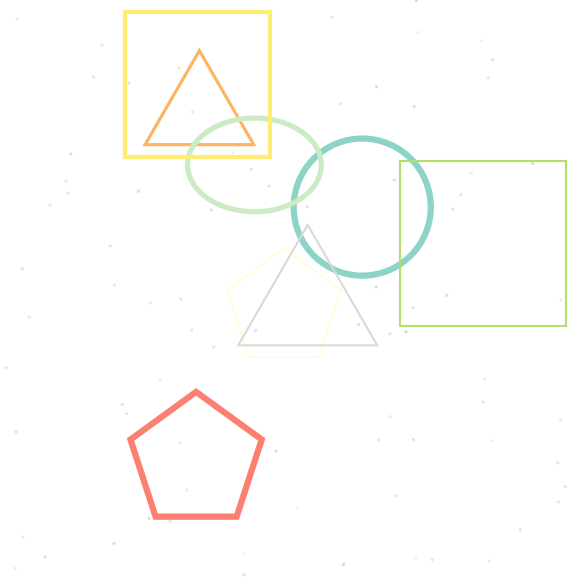[{"shape": "circle", "thickness": 3, "radius": 0.59, "center": [0.627, 0.641]}, {"shape": "pentagon", "thickness": 0.5, "radius": 0.52, "center": [0.492, 0.465]}, {"shape": "pentagon", "thickness": 3, "radius": 0.6, "center": [0.34, 0.201]}, {"shape": "triangle", "thickness": 1.5, "radius": 0.54, "center": [0.345, 0.803]}, {"shape": "square", "thickness": 1, "radius": 0.72, "center": [0.836, 0.578]}, {"shape": "triangle", "thickness": 1, "radius": 0.69, "center": [0.533, 0.471]}, {"shape": "oval", "thickness": 2.5, "radius": 0.58, "center": [0.441, 0.714]}, {"shape": "square", "thickness": 2, "radius": 0.63, "center": [0.342, 0.853]}]